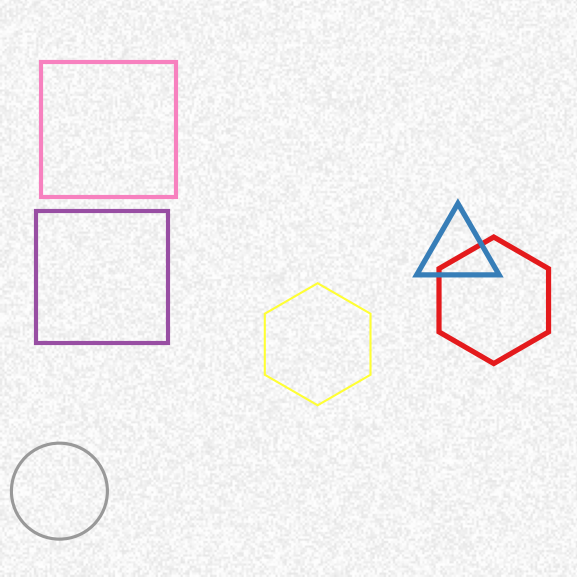[{"shape": "hexagon", "thickness": 2.5, "radius": 0.55, "center": [0.855, 0.479]}, {"shape": "triangle", "thickness": 2.5, "radius": 0.41, "center": [0.793, 0.564]}, {"shape": "square", "thickness": 2, "radius": 0.57, "center": [0.177, 0.519]}, {"shape": "hexagon", "thickness": 1, "radius": 0.53, "center": [0.55, 0.403]}, {"shape": "square", "thickness": 2, "radius": 0.59, "center": [0.187, 0.776]}, {"shape": "circle", "thickness": 1.5, "radius": 0.42, "center": [0.103, 0.149]}]